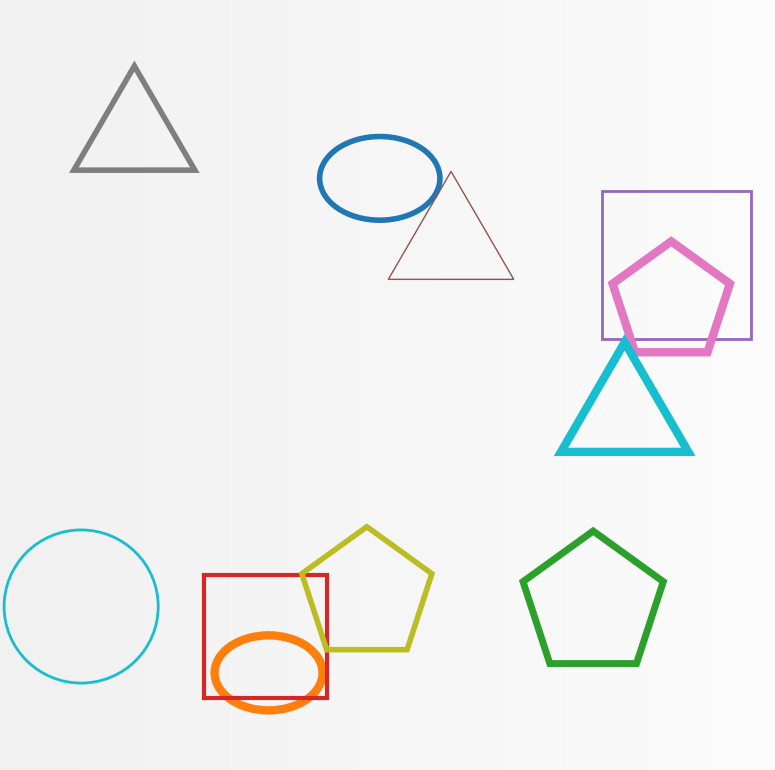[{"shape": "oval", "thickness": 2, "radius": 0.39, "center": [0.49, 0.768]}, {"shape": "oval", "thickness": 3, "radius": 0.35, "center": [0.347, 0.126]}, {"shape": "pentagon", "thickness": 2.5, "radius": 0.48, "center": [0.765, 0.215]}, {"shape": "square", "thickness": 1.5, "radius": 0.4, "center": [0.342, 0.174]}, {"shape": "square", "thickness": 1, "radius": 0.48, "center": [0.873, 0.656]}, {"shape": "triangle", "thickness": 0.5, "radius": 0.47, "center": [0.582, 0.684]}, {"shape": "pentagon", "thickness": 3, "radius": 0.4, "center": [0.866, 0.607]}, {"shape": "triangle", "thickness": 2, "radius": 0.45, "center": [0.173, 0.824]}, {"shape": "pentagon", "thickness": 2, "radius": 0.44, "center": [0.473, 0.228]}, {"shape": "circle", "thickness": 1, "radius": 0.5, "center": [0.105, 0.212]}, {"shape": "triangle", "thickness": 3, "radius": 0.47, "center": [0.806, 0.461]}]